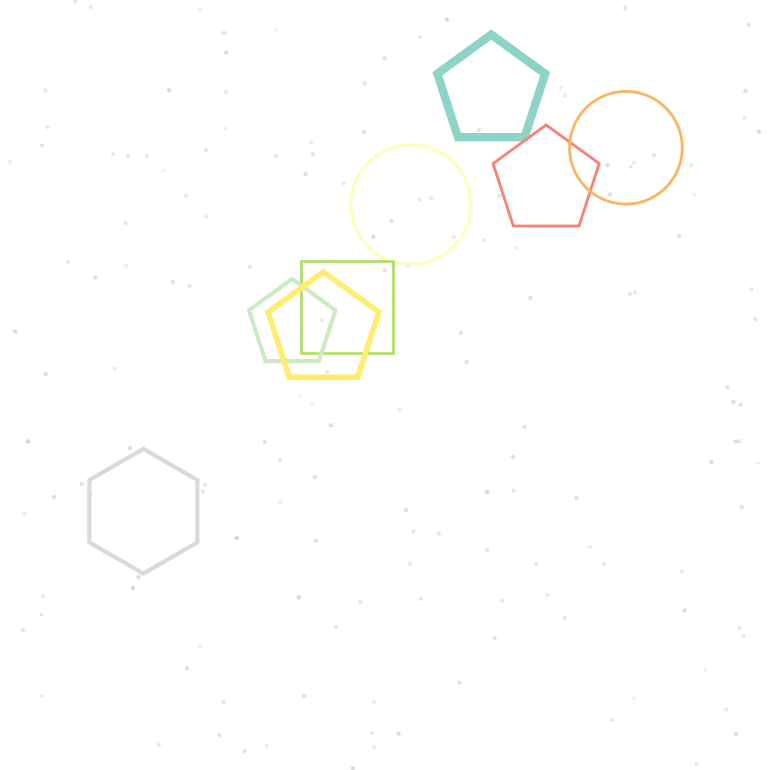[{"shape": "pentagon", "thickness": 3, "radius": 0.37, "center": [0.638, 0.881]}, {"shape": "circle", "thickness": 1, "radius": 0.39, "center": [0.534, 0.734]}, {"shape": "pentagon", "thickness": 1, "radius": 0.36, "center": [0.709, 0.765]}, {"shape": "circle", "thickness": 1, "radius": 0.37, "center": [0.813, 0.808]}, {"shape": "square", "thickness": 1, "radius": 0.3, "center": [0.451, 0.601]}, {"shape": "hexagon", "thickness": 1.5, "radius": 0.4, "center": [0.186, 0.336]}, {"shape": "pentagon", "thickness": 1.5, "radius": 0.3, "center": [0.38, 0.579]}, {"shape": "pentagon", "thickness": 2, "radius": 0.38, "center": [0.42, 0.571]}]